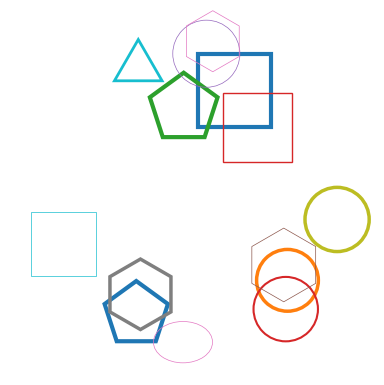[{"shape": "square", "thickness": 3, "radius": 0.48, "center": [0.61, 0.764]}, {"shape": "pentagon", "thickness": 3, "radius": 0.43, "center": [0.354, 0.184]}, {"shape": "circle", "thickness": 2.5, "radius": 0.4, "center": [0.747, 0.272]}, {"shape": "pentagon", "thickness": 3, "radius": 0.46, "center": [0.477, 0.719]}, {"shape": "square", "thickness": 1, "radius": 0.44, "center": [0.669, 0.669]}, {"shape": "circle", "thickness": 1.5, "radius": 0.42, "center": [0.742, 0.197]}, {"shape": "circle", "thickness": 0.5, "radius": 0.44, "center": [0.536, 0.86]}, {"shape": "hexagon", "thickness": 0.5, "radius": 0.48, "center": [0.737, 0.312]}, {"shape": "oval", "thickness": 0.5, "radius": 0.38, "center": [0.475, 0.111]}, {"shape": "hexagon", "thickness": 0.5, "radius": 0.4, "center": [0.553, 0.893]}, {"shape": "hexagon", "thickness": 2.5, "radius": 0.46, "center": [0.365, 0.236]}, {"shape": "circle", "thickness": 2.5, "radius": 0.42, "center": [0.876, 0.43]}, {"shape": "triangle", "thickness": 2, "radius": 0.36, "center": [0.359, 0.826]}, {"shape": "square", "thickness": 0.5, "radius": 0.42, "center": [0.165, 0.366]}]